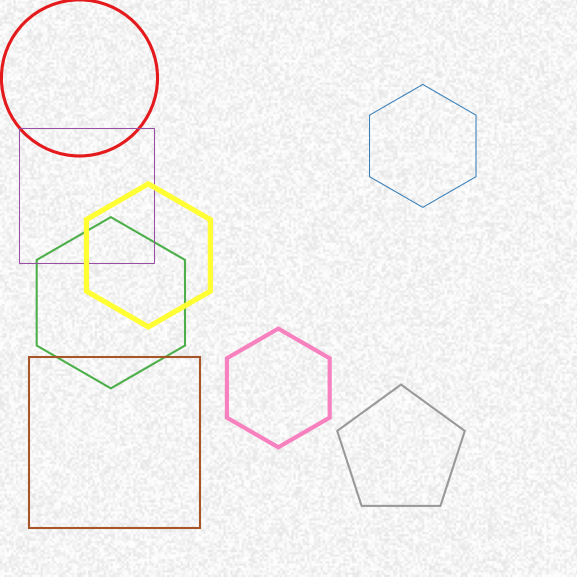[{"shape": "circle", "thickness": 1.5, "radius": 0.68, "center": [0.138, 0.864]}, {"shape": "hexagon", "thickness": 0.5, "radius": 0.53, "center": [0.732, 0.746]}, {"shape": "hexagon", "thickness": 1, "radius": 0.74, "center": [0.192, 0.475]}, {"shape": "square", "thickness": 0.5, "radius": 0.59, "center": [0.15, 0.661]}, {"shape": "hexagon", "thickness": 2.5, "radius": 0.62, "center": [0.257, 0.557]}, {"shape": "square", "thickness": 1, "radius": 0.74, "center": [0.198, 0.233]}, {"shape": "hexagon", "thickness": 2, "radius": 0.51, "center": [0.482, 0.327]}, {"shape": "pentagon", "thickness": 1, "radius": 0.58, "center": [0.694, 0.217]}]